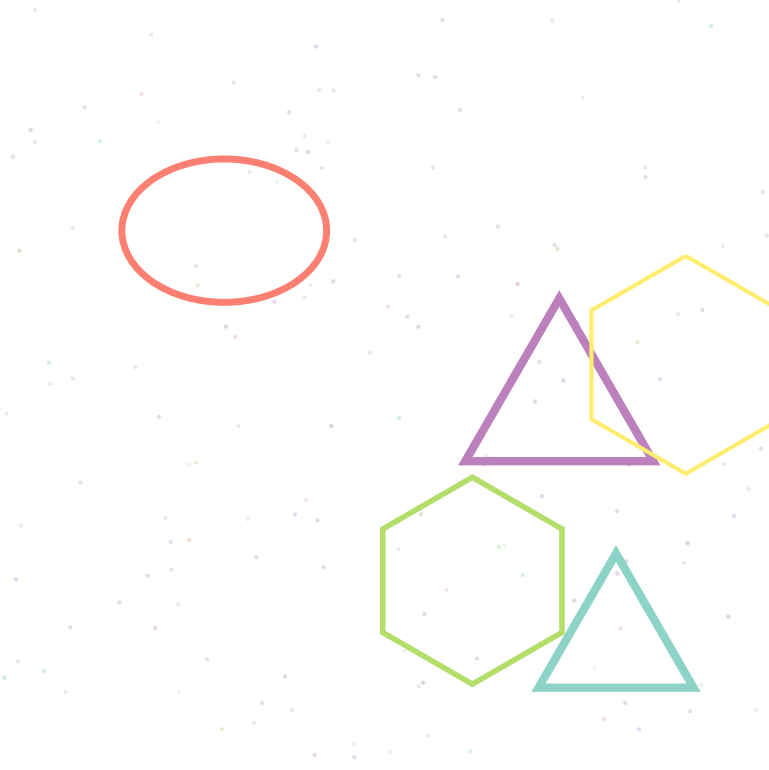[{"shape": "triangle", "thickness": 3, "radius": 0.58, "center": [0.8, 0.165]}, {"shape": "oval", "thickness": 2.5, "radius": 0.67, "center": [0.291, 0.7]}, {"shape": "hexagon", "thickness": 2, "radius": 0.67, "center": [0.613, 0.246]}, {"shape": "triangle", "thickness": 3, "radius": 0.7, "center": [0.726, 0.471]}, {"shape": "hexagon", "thickness": 1.5, "radius": 0.71, "center": [0.891, 0.526]}]